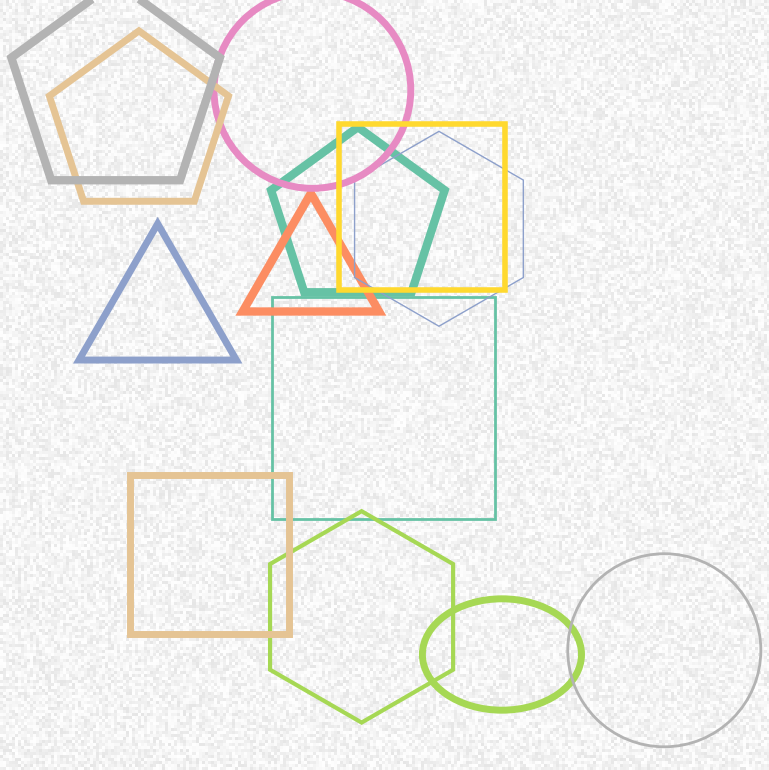[{"shape": "pentagon", "thickness": 3, "radius": 0.59, "center": [0.465, 0.716]}, {"shape": "square", "thickness": 1, "radius": 0.72, "center": [0.498, 0.47]}, {"shape": "triangle", "thickness": 3, "radius": 0.51, "center": [0.404, 0.647]}, {"shape": "triangle", "thickness": 2.5, "radius": 0.59, "center": [0.205, 0.591]}, {"shape": "hexagon", "thickness": 0.5, "radius": 0.63, "center": [0.57, 0.703]}, {"shape": "circle", "thickness": 2.5, "radius": 0.64, "center": [0.406, 0.883]}, {"shape": "oval", "thickness": 2.5, "radius": 0.52, "center": [0.652, 0.15]}, {"shape": "hexagon", "thickness": 1.5, "radius": 0.69, "center": [0.47, 0.199]}, {"shape": "square", "thickness": 2, "radius": 0.54, "center": [0.548, 0.731]}, {"shape": "pentagon", "thickness": 2.5, "radius": 0.61, "center": [0.18, 0.838]}, {"shape": "square", "thickness": 2.5, "radius": 0.52, "center": [0.272, 0.28]}, {"shape": "circle", "thickness": 1, "radius": 0.63, "center": [0.863, 0.155]}, {"shape": "pentagon", "thickness": 3, "radius": 0.71, "center": [0.15, 0.881]}]